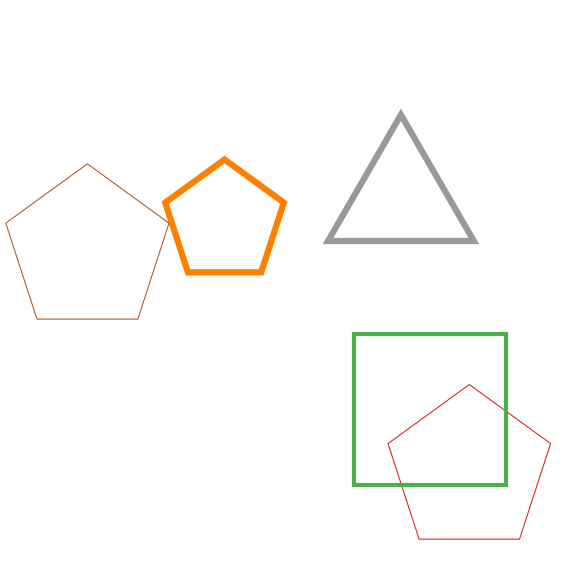[{"shape": "pentagon", "thickness": 0.5, "radius": 0.74, "center": [0.813, 0.185]}, {"shape": "square", "thickness": 2, "radius": 0.66, "center": [0.744, 0.29]}, {"shape": "pentagon", "thickness": 3, "radius": 0.54, "center": [0.389, 0.615]}, {"shape": "pentagon", "thickness": 0.5, "radius": 0.74, "center": [0.151, 0.567]}, {"shape": "triangle", "thickness": 3, "radius": 0.73, "center": [0.694, 0.655]}]